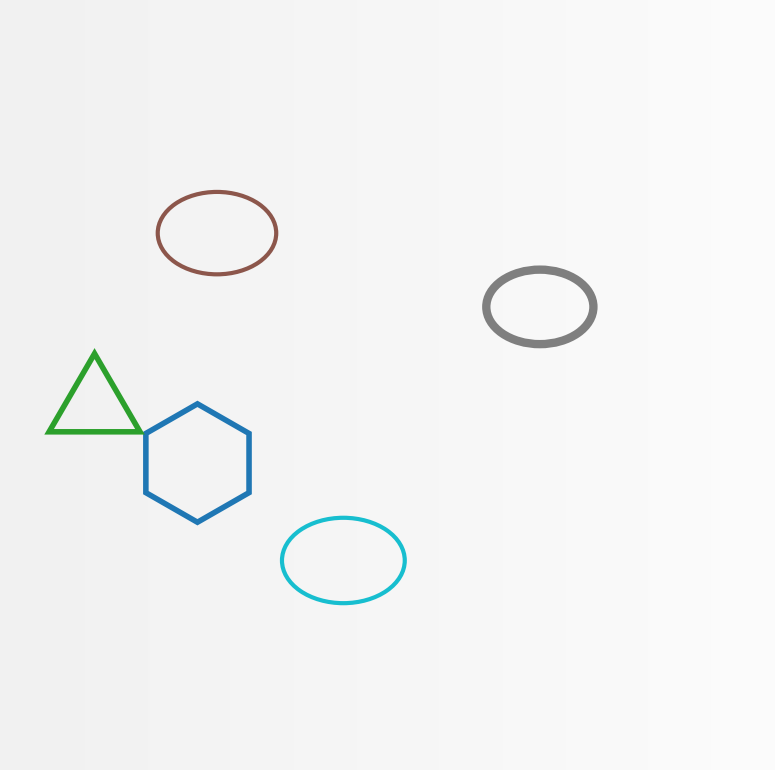[{"shape": "hexagon", "thickness": 2, "radius": 0.38, "center": [0.255, 0.399]}, {"shape": "triangle", "thickness": 2, "radius": 0.34, "center": [0.122, 0.473]}, {"shape": "oval", "thickness": 1.5, "radius": 0.38, "center": [0.28, 0.697]}, {"shape": "oval", "thickness": 3, "radius": 0.35, "center": [0.697, 0.601]}, {"shape": "oval", "thickness": 1.5, "radius": 0.4, "center": [0.443, 0.272]}]